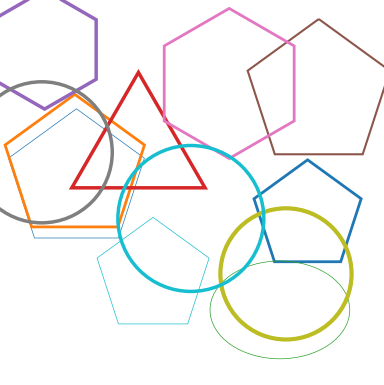[{"shape": "pentagon", "thickness": 2, "radius": 0.73, "center": [0.799, 0.439]}, {"shape": "pentagon", "thickness": 0.5, "radius": 0.93, "center": [0.199, 0.532]}, {"shape": "pentagon", "thickness": 2, "radius": 0.95, "center": [0.194, 0.565]}, {"shape": "oval", "thickness": 0.5, "radius": 0.91, "center": [0.727, 0.195]}, {"shape": "triangle", "thickness": 2.5, "radius": 1.0, "center": [0.36, 0.612]}, {"shape": "hexagon", "thickness": 2.5, "radius": 0.77, "center": [0.116, 0.871]}, {"shape": "pentagon", "thickness": 1.5, "radius": 0.97, "center": [0.828, 0.756]}, {"shape": "hexagon", "thickness": 2, "radius": 0.97, "center": [0.595, 0.783]}, {"shape": "circle", "thickness": 2.5, "radius": 0.92, "center": [0.108, 0.604]}, {"shape": "circle", "thickness": 3, "radius": 0.85, "center": [0.743, 0.289]}, {"shape": "circle", "thickness": 2.5, "radius": 0.95, "center": [0.496, 0.433]}, {"shape": "pentagon", "thickness": 0.5, "radius": 0.76, "center": [0.398, 0.282]}]